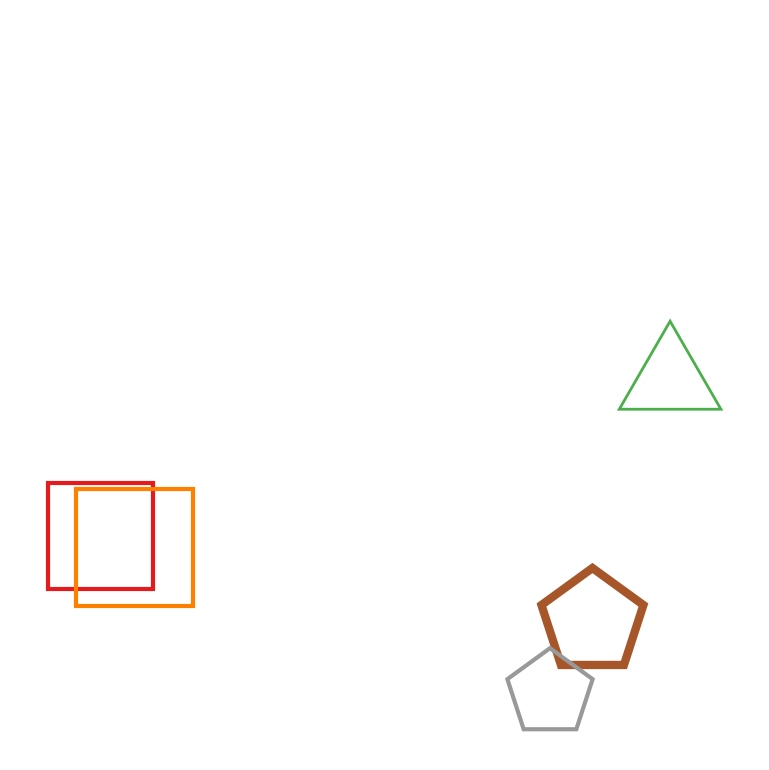[{"shape": "square", "thickness": 1.5, "radius": 0.34, "center": [0.131, 0.304]}, {"shape": "triangle", "thickness": 1, "radius": 0.38, "center": [0.87, 0.507]}, {"shape": "square", "thickness": 1.5, "radius": 0.38, "center": [0.175, 0.289]}, {"shape": "pentagon", "thickness": 3, "radius": 0.35, "center": [0.769, 0.193]}, {"shape": "pentagon", "thickness": 1.5, "radius": 0.29, "center": [0.714, 0.1]}]